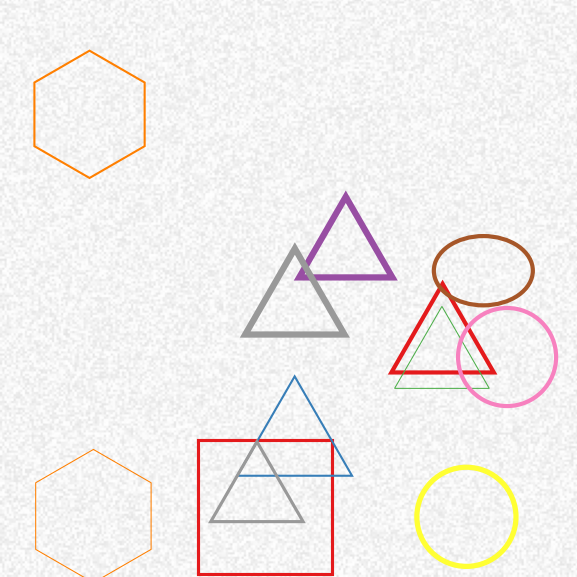[{"shape": "triangle", "thickness": 2, "radius": 0.51, "center": [0.766, 0.405]}, {"shape": "square", "thickness": 1.5, "radius": 0.58, "center": [0.459, 0.121]}, {"shape": "triangle", "thickness": 1, "radius": 0.57, "center": [0.51, 0.233]}, {"shape": "triangle", "thickness": 0.5, "radius": 0.47, "center": [0.765, 0.374]}, {"shape": "triangle", "thickness": 3, "radius": 0.47, "center": [0.599, 0.565]}, {"shape": "hexagon", "thickness": 0.5, "radius": 0.58, "center": [0.162, 0.105]}, {"shape": "hexagon", "thickness": 1, "radius": 0.55, "center": [0.155, 0.801]}, {"shape": "circle", "thickness": 2.5, "radius": 0.43, "center": [0.808, 0.104]}, {"shape": "oval", "thickness": 2, "radius": 0.43, "center": [0.837, 0.53]}, {"shape": "circle", "thickness": 2, "radius": 0.42, "center": [0.878, 0.381]}, {"shape": "triangle", "thickness": 1.5, "radius": 0.46, "center": [0.445, 0.142]}, {"shape": "triangle", "thickness": 3, "radius": 0.5, "center": [0.511, 0.47]}]